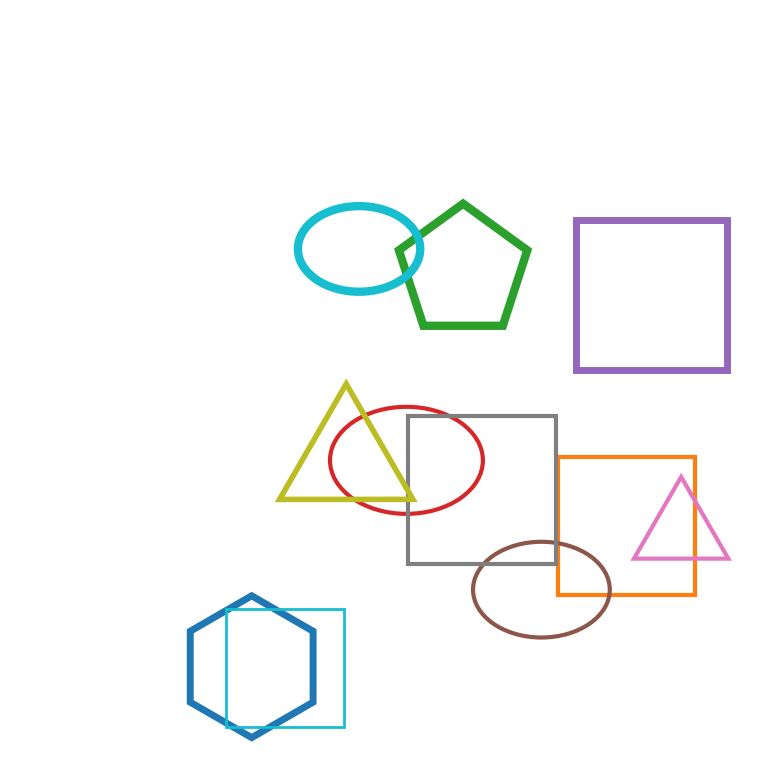[{"shape": "hexagon", "thickness": 2.5, "radius": 0.46, "center": [0.327, 0.134]}, {"shape": "square", "thickness": 1.5, "radius": 0.45, "center": [0.813, 0.317]}, {"shape": "pentagon", "thickness": 3, "radius": 0.44, "center": [0.601, 0.648]}, {"shape": "oval", "thickness": 1.5, "radius": 0.5, "center": [0.528, 0.402]}, {"shape": "square", "thickness": 2.5, "radius": 0.49, "center": [0.847, 0.617]}, {"shape": "oval", "thickness": 1.5, "radius": 0.44, "center": [0.703, 0.234]}, {"shape": "triangle", "thickness": 1.5, "radius": 0.35, "center": [0.885, 0.31]}, {"shape": "square", "thickness": 1.5, "radius": 0.48, "center": [0.626, 0.364]}, {"shape": "triangle", "thickness": 2, "radius": 0.5, "center": [0.45, 0.401]}, {"shape": "square", "thickness": 1, "radius": 0.38, "center": [0.37, 0.133]}, {"shape": "oval", "thickness": 3, "radius": 0.4, "center": [0.466, 0.677]}]